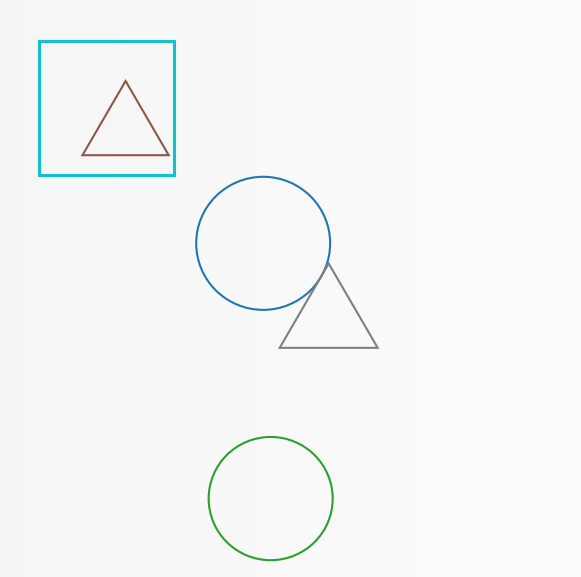[{"shape": "circle", "thickness": 1, "radius": 0.58, "center": [0.453, 0.578]}, {"shape": "circle", "thickness": 1, "radius": 0.53, "center": [0.466, 0.136]}, {"shape": "triangle", "thickness": 1, "radius": 0.43, "center": [0.216, 0.773]}, {"shape": "triangle", "thickness": 1, "radius": 0.49, "center": [0.565, 0.446]}, {"shape": "square", "thickness": 1.5, "radius": 0.58, "center": [0.184, 0.813]}]